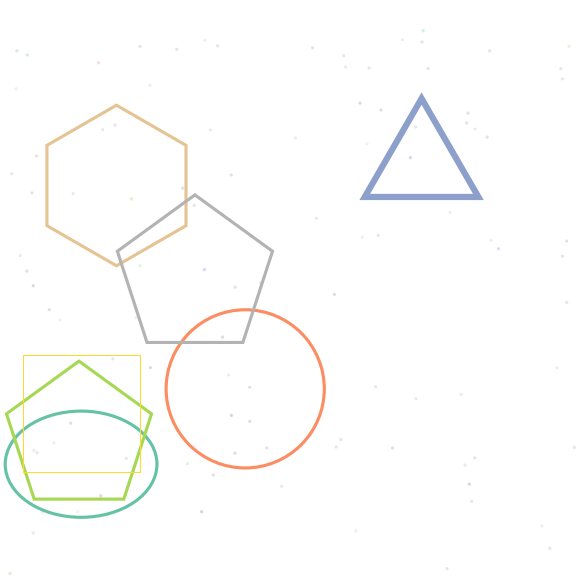[{"shape": "oval", "thickness": 1.5, "radius": 0.66, "center": [0.14, 0.195]}, {"shape": "circle", "thickness": 1.5, "radius": 0.68, "center": [0.425, 0.326]}, {"shape": "triangle", "thickness": 3, "radius": 0.57, "center": [0.73, 0.715]}, {"shape": "pentagon", "thickness": 1.5, "radius": 0.66, "center": [0.137, 0.242]}, {"shape": "square", "thickness": 0.5, "radius": 0.51, "center": [0.141, 0.283]}, {"shape": "hexagon", "thickness": 1.5, "radius": 0.7, "center": [0.202, 0.678]}, {"shape": "pentagon", "thickness": 1.5, "radius": 0.71, "center": [0.338, 0.52]}]